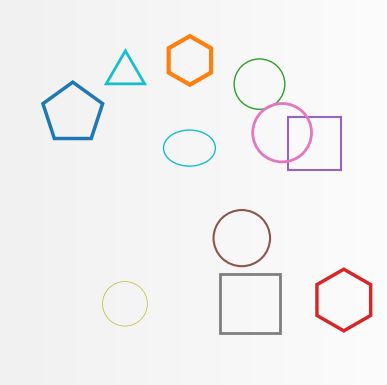[{"shape": "pentagon", "thickness": 2.5, "radius": 0.4, "center": [0.188, 0.706]}, {"shape": "hexagon", "thickness": 3, "radius": 0.32, "center": [0.49, 0.843]}, {"shape": "circle", "thickness": 1, "radius": 0.33, "center": [0.67, 0.781]}, {"shape": "hexagon", "thickness": 2.5, "radius": 0.4, "center": [0.887, 0.221]}, {"shape": "square", "thickness": 1.5, "radius": 0.34, "center": [0.812, 0.628]}, {"shape": "circle", "thickness": 1.5, "radius": 0.36, "center": [0.624, 0.381]}, {"shape": "circle", "thickness": 2, "radius": 0.38, "center": [0.728, 0.655]}, {"shape": "square", "thickness": 2, "radius": 0.38, "center": [0.646, 0.212]}, {"shape": "circle", "thickness": 0.5, "radius": 0.29, "center": [0.322, 0.211]}, {"shape": "triangle", "thickness": 2, "radius": 0.29, "center": [0.324, 0.811]}, {"shape": "oval", "thickness": 1, "radius": 0.33, "center": [0.489, 0.615]}]